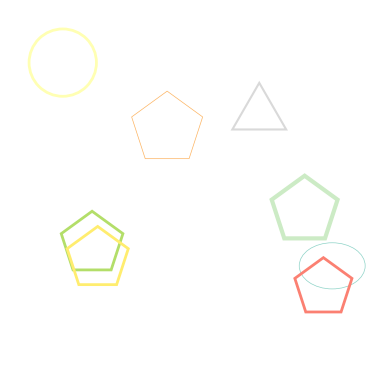[{"shape": "oval", "thickness": 0.5, "radius": 0.43, "center": [0.863, 0.31]}, {"shape": "circle", "thickness": 2, "radius": 0.44, "center": [0.163, 0.837]}, {"shape": "pentagon", "thickness": 2, "radius": 0.39, "center": [0.84, 0.253]}, {"shape": "pentagon", "thickness": 0.5, "radius": 0.48, "center": [0.434, 0.666]}, {"shape": "pentagon", "thickness": 2, "radius": 0.42, "center": [0.239, 0.367]}, {"shape": "triangle", "thickness": 1.5, "radius": 0.4, "center": [0.673, 0.704]}, {"shape": "pentagon", "thickness": 3, "radius": 0.45, "center": [0.791, 0.454]}, {"shape": "pentagon", "thickness": 2, "radius": 0.42, "center": [0.254, 0.328]}]